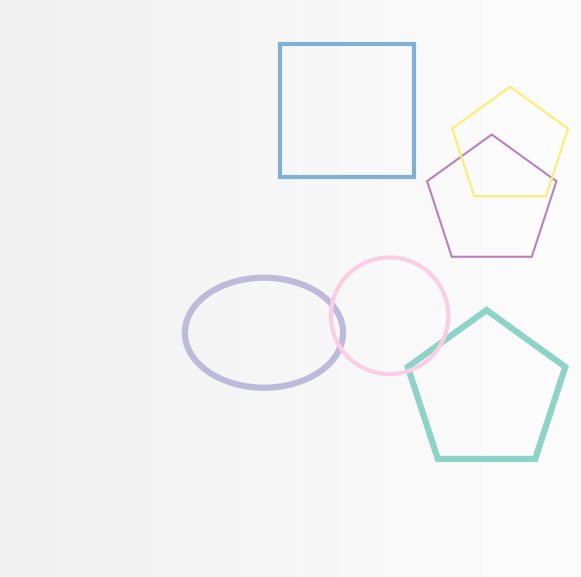[{"shape": "pentagon", "thickness": 3, "radius": 0.71, "center": [0.837, 0.32]}, {"shape": "oval", "thickness": 3, "radius": 0.68, "center": [0.454, 0.423]}, {"shape": "square", "thickness": 2, "radius": 0.58, "center": [0.598, 0.808]}, {"shape": "circle", "thickness": 2, "radius": 0.51, "center": [0.67, 0.452]}, {"shape": "pentagon", "thickness": 1, "radius": 0.59, "center": [0.846, 0.649]}, {"shape": "pentagon", "thickness": 1, "radius": 0.52, "center": [0.878, 0.744]}]